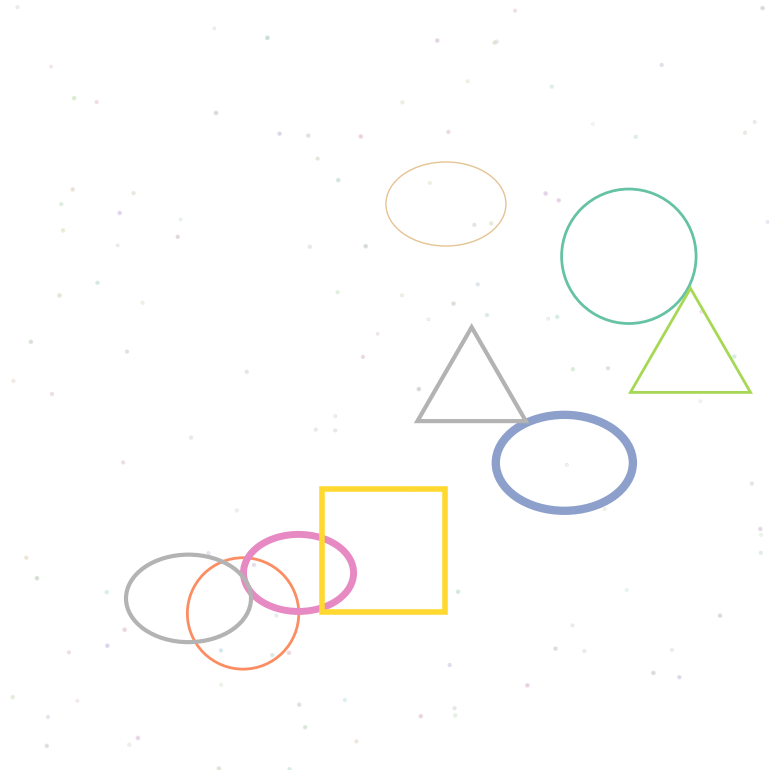[{"shape": "circle", "thickness": 1, "radius": 0.44, "center": [0.817, 0.667]}, {"shape": "circle", "thickness": 1, "radius": 0.36, "center": [0.316, 0.203]}, {"shape": "oval", "thickness": 3, "radius": 0.45, "center": [0.733, 0.399]}, {"shape": "oval", "thickness": 2.5, "radius": 0.36, "center": [0.388, 0.256]}, {"shape": "triangle", "thickness": 1, "radius": 0.45, "center": [0.897, 0.535]}, {"shape": "square", "thickness": 2, "radius": 0.4, "center": [0.499, 0.285]}, {"shape": "oval", "thickness": 0.5, "radius": 0.39, "center": [0.579, 0.735]}, {"shape": "oval", "thickness": 1.5, "radius": 0.41, "center": [0.245, 0.223]}, {"shape": "triangle", "thickness": 1.5, "radius": 0.41, "center": [0.613, 0.494]}]